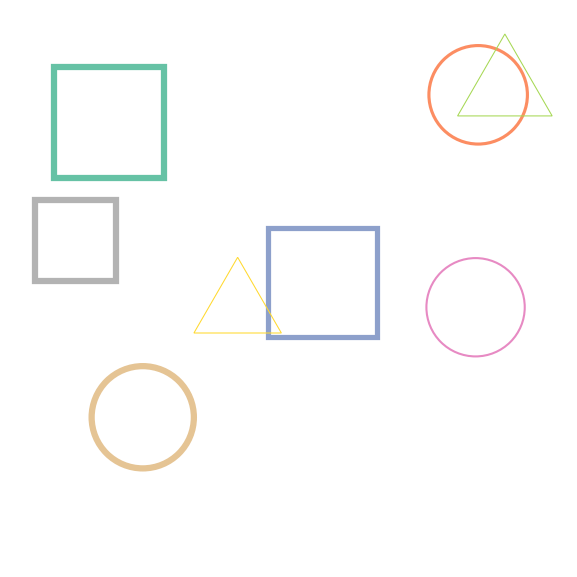[{"shape": "square", "thickness": 3, "radius": 0.48, "center": [0.189, 0.786]}, {"shape": "circle", "thickness": 1.5, "radius": 0.43, "center": [0.828, 0.835]}, {"shape": "square", "thickness": 2.5, "radius": 0.47, "center": [0.558, 0.511]}, {"shape": "circle", "thickness": 1, "radius": 0.43, "center": [0.824, 0.467]}, {"shape": "triangle", "thickness": 0.5, "radius": 0.47, "center": [0.874, 0.846]}, {"shape": "triangle", "thickness": 0.5, "radius": 0.44, "center": [0.412, 0.466]}, {"shape": "circle", "thickness": 3, "radius": 0.44, "center": [0.247, 0.277]}, {"shape": "square", "thickness": 3, "radius": 0.35, "center": [0.131, 0.583]}]